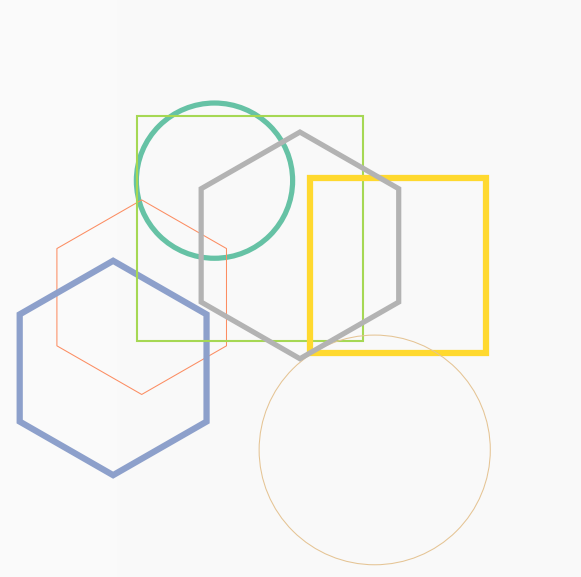[{"shape": "circle", "thickness": 2.5, "radius": 0.67, "center": [0.369, 0.686]}, {"shape": "hexagon", "thickness": 0.5, "radius": 0.84, "center": [0.244, 0.485]}, {"shape": "hexagon", "thickness": 3, "radius": 0.93, "center": [0.195, 0.362]}, {"shape": "square", "thickness": 1, "radius": 0.97, "center": [0.43, 0.604]}, {"shape": "square", "thickness": 3, "radius": 0.76, "center": [0.685, 0.539]}, {"shape": "circle", "thickness": 0.5, "radius": 0.99, "center": [0.645, 0.22]}, {"shape": "hexagon", "thickness": 2.5, "radius": 0.98, "center": [0.516, 0.574]}]